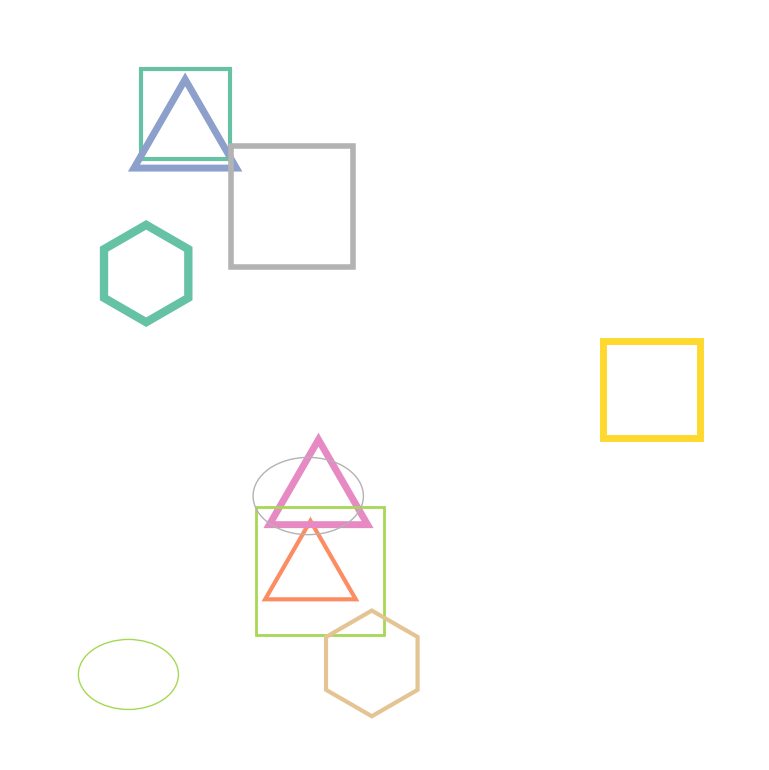[{"shape": "square", "thickness": 1.5, "radius": 0.29, "center": [0.241, 0.852]}, {"shape": "hexagon", "thickness": 3, "radius": 0.32, "center": [0.19, 0.645]}, {"shape": "triangle", "thickness": 1.5, "radius": 0.34, "center": [0.403, 0.256]}, {"shape": "triangle", "thickness": 2.5, "radius": 0.38, "center": [0.24, 0.82]}, {"shape": "triangle", "thickness": 2.5, "radius": 0.37, "center": [0.414, 0.355]}, {"shape": "oval", "thickness": 0.5, "radius": 0.32, "center": [0.167, 0.124]}, {"shape": "square", "thickness": 1, "radius": 0.42, "center": [0.415, 0.258]}, {"shape": "square", "thickness": 2.5, "radius": 0.31, "center": [0.846, 0.495]}, {"shape": "hexagon", "thickness": 1.5, "radius": 0.34, "center": [0.483, 0.138]}, {"shape": "oval", "thickness": 0.5, "radius": 0.36, "center": [0.4, 0.356]}, {"shape": "square", "thickness": 2, "radius": 0.39, "center": [0.379, 0.732]}]